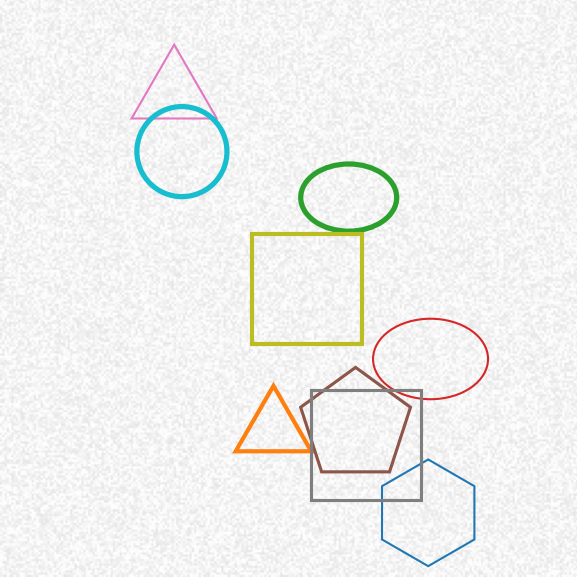[{"shape": "hexagon", "thickness": 1, "radius": 0.46, "center": [0.741, 0.111]}, {"shape": "triangle", "thickness": 2, "radius": 0.38, "center": [0.474, 0.255]}, {"shape": "oval", "thickness": 2.5, "radius": 0.42, "center": [0.604, 0.657]}, {"shape": "oval", "thickness": 1, "radius": 0.5, "center": [0.746, 0.378]}, {"shape": "pentagon", "thickness": 1.5, "radius": 0.5, "center": [0.616, 0.263]}, {"shape": "triangle", "thickness": 1, "radius": 0.43, "center": [0.302, 0.837]}, {"shape": "square", "thickness": 1.5, "radius": 0.48, "center": [0.634, 0.228]}, {"shape": "square", "thickness": 2, "radius": 0.48, "center": [0.531, 0.499]}, {"shape": "circle", "thickness": 2.5, "radius": 0.39, "center": [0.315, 0.737]}]